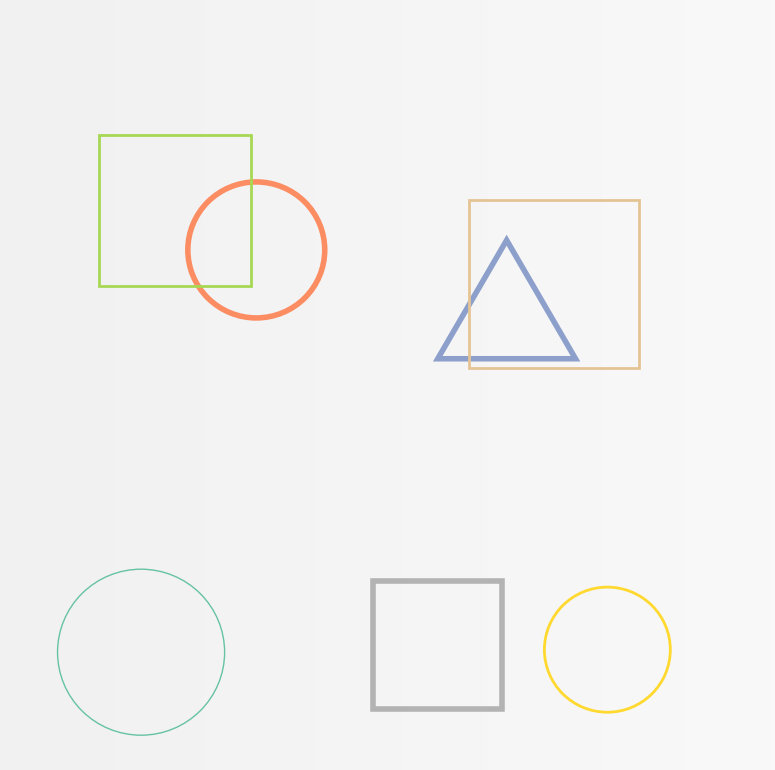[{"shape": "circle", "thickness": 0.5, "radius": 0.54, "center": [0.182, 0.153]}, {"shape": "circle", "thickness": 2, "radius": 0.44, "center": [0.331, 0.675]}, {"shape": "triangle", "thickness": 2, "radius": 0.51, "center": [0.654, 0.585]}, {"shape": "square", "thickness": 1, "radius": 0.49, "center": [0.226, 0.727]}, {"shape": "circle", "thickness": 1, "radius": 0.41, "center": [0.784, 0.156]}, {"shape": "square", "thickness": 1, "radius": 0.55, "center": [0.715, 0.631]}, {"shape": "square", "thickness": 2, "radius": 0.42, "center": [0.564, 0.162]}]